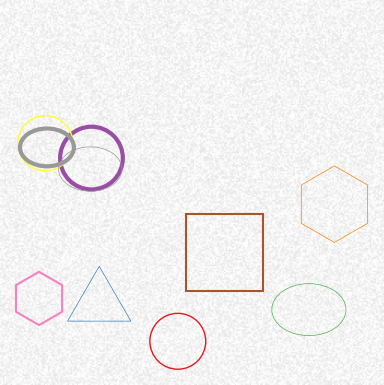[{"shape": "circle", "thickness": 1, "radius": 0.36, "center": [0.462, 0.114]}, {"shape": "triangle", "thickness": 0.5, "radius": 0.48, "center": [0.258, 0.213]}, {"shape": "oval", "thickness": 0.5, "radius": 0.48, "center": [0.802, 0.196]}, {"shape": "circle", "thickness": 3, "radius": 0.41, "center": [0.238, 0.589]}, {"shape": "hexagon", "thickness": 0.5, "radius": 0.5, "center": [0.869, 0.47]}, {"shape": "circle", "thickness": 1, "radius": 0.36, "center": [0.118, 0.628]}, {"shape": "square", "thickness": 1.5, "radius": 0.5, "center": [0.582, 0.345]}, {"shape": "hexagon", "thickness": 1.5, "radius": 0.35, "center": [0.101, 0.225]}, {"shape": "oval", "thickness": 0.5, "radius": 0.41, "center": [0.235, 0.561]}, {"shape": "oval", "thickness": 3, "radius": 0.35, "center": [0.122, 0.617]}]